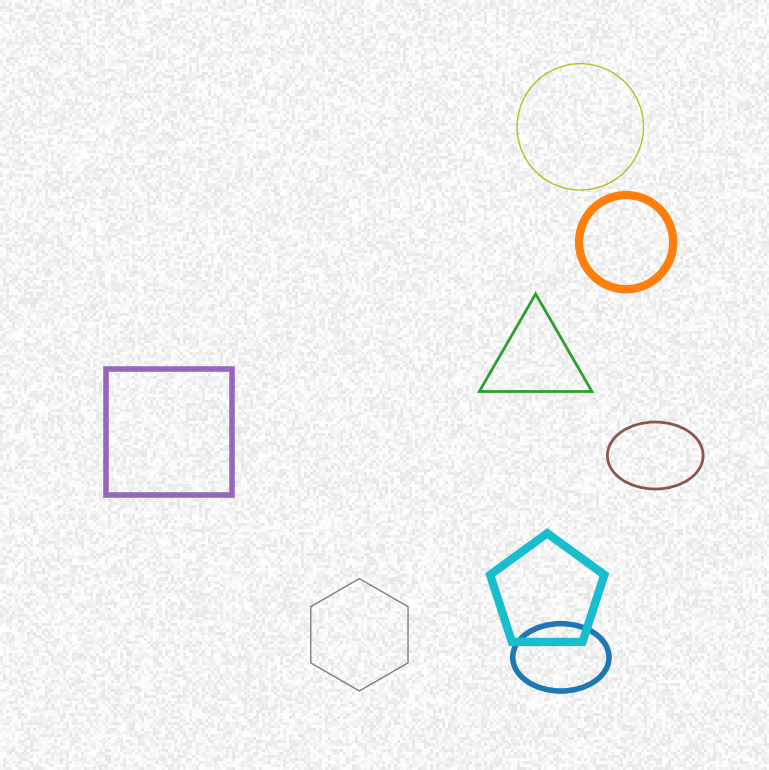[{"shape": "oval", "thickness": 2, "radius": 0.31, "center": [0.728, 0.146]}, {"shape": "circle", "thickness": 3, "radius": 0.31, "center": [0.813, 0.686]}, {"shape": "triangle", "thickness": 1, "radius": 0.42, "center": [0.696, 0.534]}, {"shape": "square", "thickness": 2, "radius": 0.41, "center": [0.219, 0.439]}, {"shape": "oval", "thickness": 1, "radius": 0.31, "center": [0.851, 0.408]}, {"shape": "hexagon", "thickness": 0.5, "radius": 0.36, "center": [0.467, 0.176]}, {"shape": "circle", "thickness": 0.5, "radius": 0.41, "center": [0.754, 0.835]}, {"shape": "pentagon", "thickness": 3, "radius": 0.39, "center": [0.711, 0.229]}]